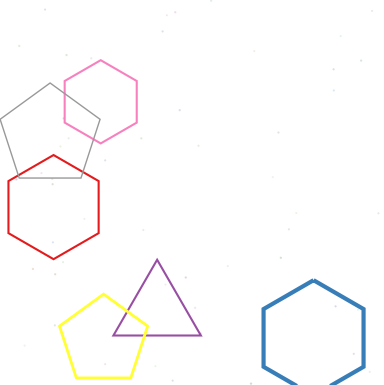[{"shape": "hexagon", "thickness": 1.5, "radius": 0.68, "center": [0.139, 0.462]}, {"shape": "hexagon", "thickness": 3, "radius": 0.75, "center": [0.814, 0.122]}, {"shape": "triangle", "thickness": 1.5, "radius": 0.66, "center": [0.408, 0.194]}, {"shape": "pentagon", "thickness": 2, "radius": 0.6, "center": [0.269, 0.116]}, {"shape": "hexagon", "thickness": 1.5, "radius": 0.54, "center": [0.262, 0.736]}, {"shape": "pentagon", "thickness": 1, "radius": 0.68, "center": [0.13, 0.648]}]